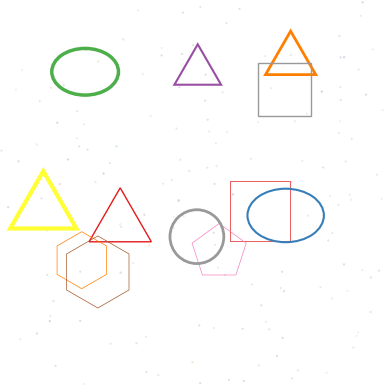[{"shape": "square", "thickness": 0.5, "radius": 0.39, "center": [0.675, 0.452]}, {"shape": "triangle", "thickness": 1, "radius": 0.47, "center": [0.312, 0.419]}, {"shape": "oval", "thickness": 1.5, "radius": 0.5, "center": [0.742, 0.44]}, {"shape": "oval", "thickness": 2.5, "radius": 0.43, "center": [0.221, 0.814]}, {"shape": "triangle", "thickness": 1.5, "radius": 0.35, "center": [0.514, 0.815]}, {"shape": "hexagon", "thickness": 0.5, "radius": 0.37, "center": [0.212, 0.324]}, {"shape": "triangle", "thickness": 2, "radius": 0.38, "center": [0.755, 0.844]}, {"shape": "triangle", "thickness": 3, "radius": 0.5, "center": [0.113, 0.456]}, {"shape": "hexagon", "thickness": 0.5, "radius": 0.47, "center": [0.254, 0.294]}, {"shape": "pentagon", "thickness": 0.5, "radius": 0.37, "center": [0.569, 0.346]}, {"shape": "circle", "thickness": 2, "radius": 0.35, "center": [0.511, 0.385]}, {"shape": "square", "thickness": 1, "radius": 0.35, "center": [0.739, 0.768]}]